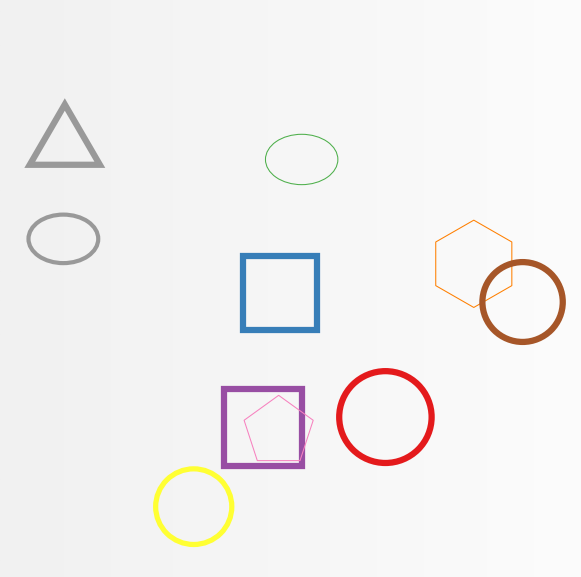[{"shape": "circle", "thickness": 3, "radius": 0.4, "center": [0.663, 0.277]}, {"shape": "square", "thickness": 3, "radius": 0.32, "center": [0.482, 0.492]}, {"shape": "oval", "thickness": 0.5, "radius": 0.31, "center": [0.519, 0.723]}, {"shape": "square", "thickness": 3, "radius": 0.34, "center": [0.452, 0.259]}, {"shape": "hexagon", "thickness": 0.5, "radius": 0.38, "center": [0.815, 0.542]}, {"shape": "circle", "thickness": 2.5, "radius": 0.33, "center": [0.333, 0.122]}, {"shape": "circle", "thickness": 3, "radius": 0.35, "center": [0.899, 0.476]}, {"shape": "pentagon", "thickness": 0.5, "radius": 0.31, "center": [0.479, 0.252]}, {"shape": "oval", "thickness": 2, "radius": 0.3, "center": [0.109, 0.586]}, {"shape": "triangle", "thickness": 3, "radius": 0.35, "center": [0.111, 0.749]}]